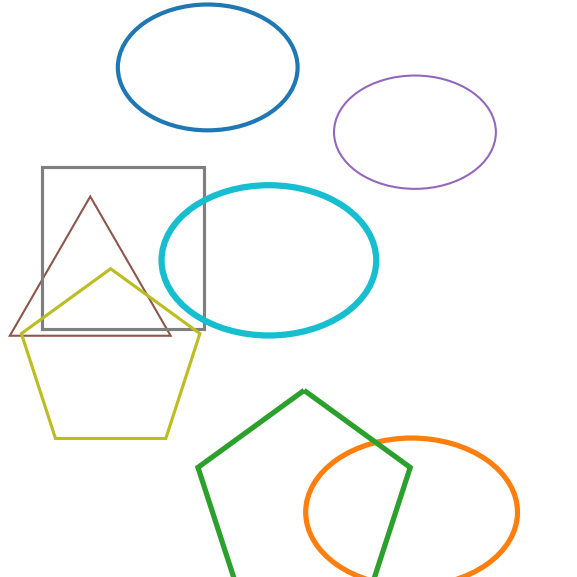[{"shape": "oval", "thickness": 2, "radius": 0.78, "center": [0.36, 0.882]}, {"shape": "oval", "thickness": 2.5, "radius": 0.92, "center": [0.713, 0.112]}, {"shape": "pentagon", "thickness": 2.5, "radius": 0.97, "center": [0.527, 0.13]}, {"shape": "oval", "thickness": 1, "radius": 0.7, "center": [0.719, 0.77]}, {"shape": "triangle", "thickness": 1, "radius": 0.8, "center": [0.156, 0.498]}, {"shape": "square", "thickness": 1.5, "radius": 0.7, "center": [0.213, 0.57]}, {"shape": "pentagon", "thickness": 1.5, "radius": 0.81, "center": [0.192, 0.371]}, {"shape": "oval", "thickness": 3, "radius": 0.93, "center": [0.466, 0.548]}]